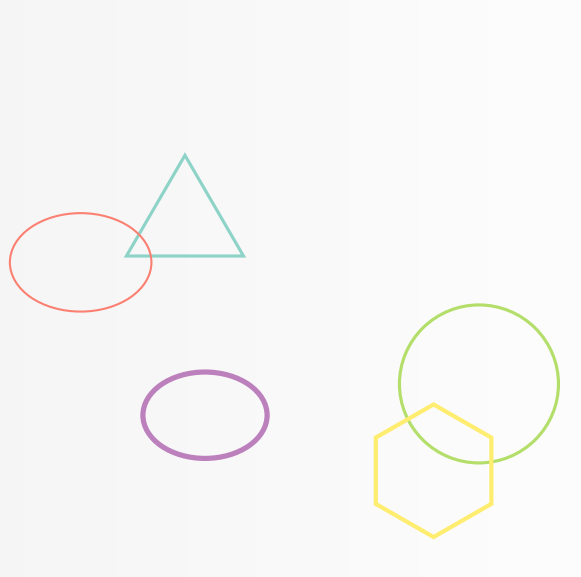[{"shape": "triangle", "thickness": 1.5, "radius": 0.58, "center": [0.318, 0.614]}, {"shape": "oval", "thickness": 1, "radius": 0.61, "center": [0.139, 0.545]}, {"shape": "circle", "thickness": 1.5, "radius": 0.68, "center": [0.824, 0.334]}, {"shape": "oval", "thickness": 2.5, "radius": 0.53, "center": [0.353, 0.28]}, {"shape": "hexagon", "thickness": 2, "radius": 0.57, "center": [0.746, 0.184]}]